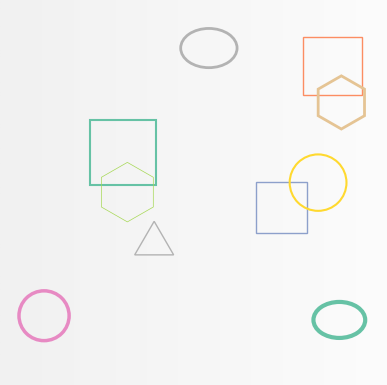[{"shape": "oval", "thickness": 3, "radius": 0.33, "center": [0.876, 0.169]}, {"shape": "square", "thickness": 1.5, "radius": 0.43, "center": [0.317, 0.604]}, {"shape": "square", "thickness": 1, "radius": 0.38, "center": [0.859, 0.828]}, {"shape": "square", "thickness": 1, "radius": 0.33, "center": [0.727, 0.461]}, {"shape": "circle", "thickness": 2.5, "radius": 0.32, "center": [0.114, 0.18]}, {"shape": "hexagon", "thickness": 0.5, "radius": 0.39, "center": [0.329, 0.501]}, {"shape": "circle", "thickness": 1.5, "radius": 0.37, "center": [0.821, 0.526]}, {"shape": "hexagon", "thickness": 2, "radius": 0.35, "center": [0.881, 0.734]}, {"shape": "triangle", "thickness": 1, "radius": 0.29, "center": [0.398, 0.367]}, {"shape": "oval", "thickness": 2, "radius": 0.36, "center": [0.539, 0.875]}]